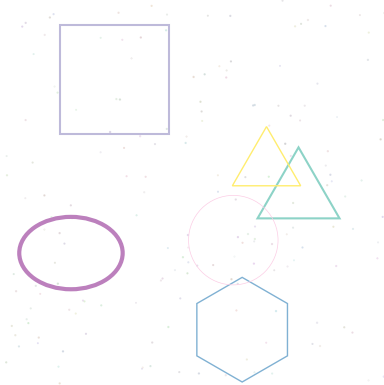[{"shape": "triangle", "thickness": 1.5, "radius": 0.61, "center": [0.775, 0.494]}, {"shape": "square", "thickness": 1.5, "radius": 0.71, "center": [0.297, 0.793]}, {"shape": "hexagon", "thickness": 1, "radius": 0.68, "center": [0.629, 0.144]}, {"shape": "circle", "thickness": 0.5, "radius": 0.58, "center": [0.606, 0.376]}, {"shape": "oval", "thickness": 3, "radius": 0.67, "center": [0.184, 0.343]}, {"shape": "triangle", "thickness": 1, "radius": 0.51, "center": [0.692, 0.569]}]